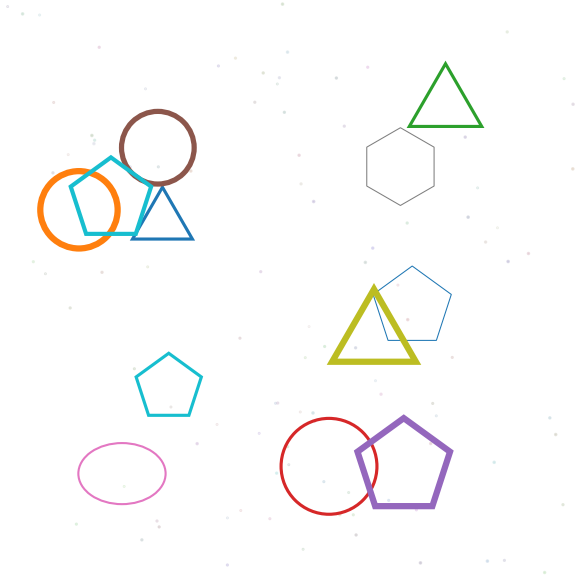[{"shape": "pentagon", "thickness": 0.5, "radius": 0.36, "center": [0.714, 0.467]}, {"shape": "triangle", "thickness": 1.5, "radius": 0.3, "center": [0.281, 0.615]}, {"shape": "circle", "thickness": 3, "radius": 0.33, "center": [0.137, 0.636]}, {"shape": "triangle", "thickness": 1.5, "radius": 0.36, "center": [0.771, 0.816]}, {"shape": "circle", "thickness": 1.5, "radius": 0.42, "center": [0.57, 0.192]}, {"shape": "pentagon", "thickness": 3, "radius": 0.42, "center": [0.699, 0.191]}, {"shape": "circle", "thickness": 2.5, "radius": 0.31, "center": [0.273, 0.743]}, {"shape": "oval", "thickness": 1, "radius": 0.38, "center": [0.211, 0.179]}, {"shape": "hexagon", "thickness": 0.5, "radius": 0.34, "center": [0.693, 0.711]}, {"shape": "triangle", "thickness": 3, "radius": 0.42, "center": [0.648, 0.415]}, {"shape": "pentagon", "thickness": 1.5, "radius": 0.3, "center": [0.292, 0.328]}, {"shape": "pentagon", "thickness": 2, "radius": 0.37, "center": [0.192, 0.653]}]